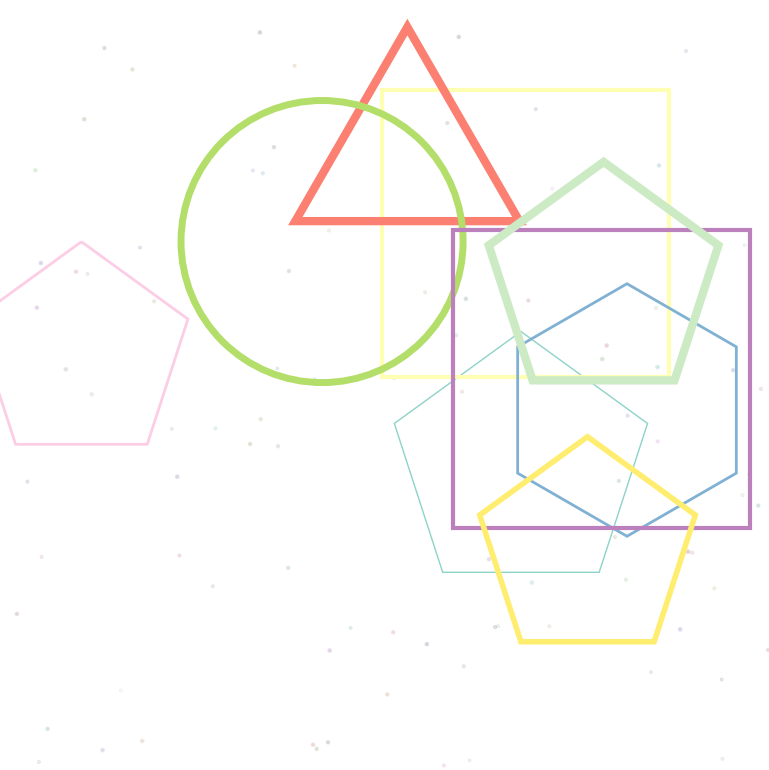[{"shape": "pentagon", "thickness": 0.5, "radius": 0.86, "center": [0.677, 0.397]}, {"shape": "square", "thickness": 1.5, "radius": 0.93, "center": [0.682, 0.697]}, {"shape": "triangle", "thickness": 3, "radius": 0.84, "center": [0.529, 0.797]}, {"shape": "hexagon", "thickness": 1, "radius": 0.82, "center": [0.814, 0.468]}, {"shape": "circle", "thickness": 2.5, "radius": 0.92, "center": [0.418, 0.686]}, {"shape": "pentagon", "thickness": 1, "radius": 0.73, "center": [0.106, 0.541]}, {"shape": "square", "thickness": 1.5, "radius": 0.97, "center": [0.782, 0.508]}, {"shape": "pentagon", "thickness": 3, "radius": 0.78, "center": [0.784, 0.633]}, {"shape": "pentagon", "thickness": 2, "radius": 0.74, "center": [0.763, 0.286]}]